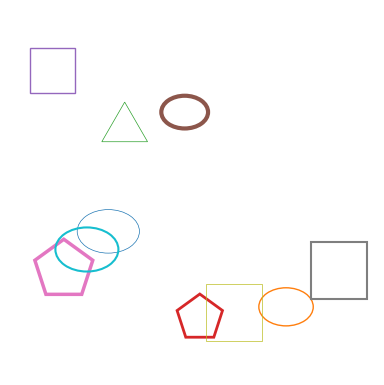[{"shape": "oval", "thickness": 0.5, "radius": 0.4, "center": [0.281, 0.399]}, {"shape": "oval", "thickness": 1, "radius": 0.35, "center": [0.743, 0.203]}, {"shape": "triangle", "thickness": 0.5, "radius": 0.34, "center": [0.324, 0.666]}, {"shape": "pentagon", "thickness": 2, "radius": 0.31, "center": [0.519, 0.174]}, {"shape": "square", "thickness": 1, "radius": 0.29, "center": [0.135, 0.817]}, {"shape": "oval", "thickness": 3, "radius": 0.3, "center": [0.48, 0.709]}, {"shape": "pentagon", "thickness": 2.5, "radius": 0.4, "center": [0.166, 0.299]}, {"shape": "square", "thickness": 1.5, "radius": 0.37, "center": [0.881, 0.297]}, {"shape": "square", "thickness": 0.5, "radius": 0.37, "center": [0.607, 0.188]}, {"shape": "oval", "thickness": 1.5, "radius": 0.41, "center": [0.226, 0.352]}]